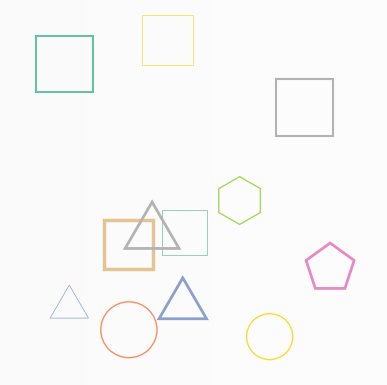[{"shape": "square", "thickness": 0.5, "radius": 0.29, "center": [0.475, 0.396]}, {"shape": "square", "thickness": 1.5, "radius": 0.37, "center": [0.167, 0.834]}, {"shape": "circle", "thickness": 1, "radius": 0.36, "center": [0.333, 0.144]}, {"shape": "triangle", "thickness": 0.5, "radius": 0.29, "center": [0.179, 0.202]}, {"shape": "triangle", "thickness": 2, "radius": 0.35, "center": [0.472, 0.207]}, {"shape": "pentagon", "thickness": 2, "radius": 0.33, "center": [0.852, 0.304]}, {"shape": "hexagon", "thickness": 1, "radius": 0.31, "center": [0.618, 0.479]}, {"shape": "square", "thickness": 0.5, "radius": 0.33, "center": [0.432, 0.895]}, {"shape": "circle", "thickness": 1, "radius": 0.3, "center": [0.696, 0.126]}, {"shape": "square", "thickness": 2.5, "radius": 0.32, "center": [0.333, 0.365]}, {"shape": "triangle", "thickness": 2, "radius": 0.4, "center": [0.392, 0.395]}, {"shape": "square", "thickness": 1.5, "radius": 0.37, "center": [0.786, 0.721]}]